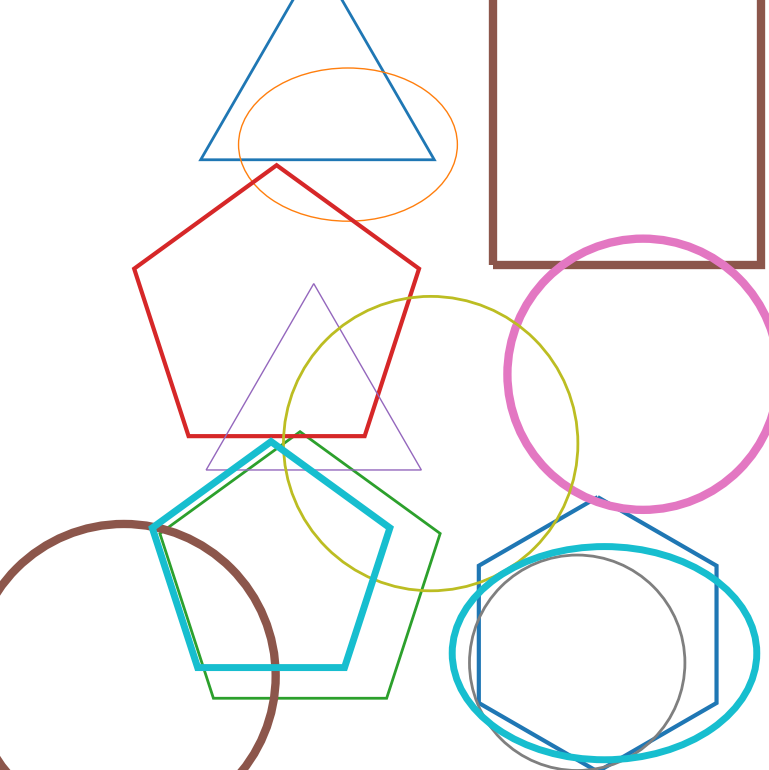[{"shape": "triangle", "thickness": 1, "radius": 0.88, "center": [0.412, 0.88]}, {"shape": "hexagon", "thickness": 1.5, "radius": 0.89, "center": [0.776, 0.176]}, {"shape": "oval", "thickness": 0.5, "radius": 0.71, "center": [0.452, 0.812]}, {"shape": "pentagon", "thickness": 1, "radius": 0.96, "center": [0.39, 0.248]}, {"shape": "pentagon", "thickness": 1.5, "radius": 0.97, "center": [0.359, 0.591]}, {"shape": "triangle", "thickness": 0.5, "radius": 0.81, "center": [0.407, 0.47]}, {"shape": "square", "thickness": 3, "radius": 0.87, "center": [0.815, 0.83]}, {"shape": "circle", "thickness": 3, "radius": 0.99, "center": [0.161, 0.122]}, {"shape": "circle", "thickness": 3, "radius": 0.88, "center": [0.835, 0.514]}, {"shape": "circle", "thickness": 1, "radius": 0.7, "center": [0.75, 0.139]}, {"shape": "circle", "thickness": 1, "radius": 0.96, "center": [0.559, 0.424]}, {"shape": "pentagon", "thickness": 2.5, "radius": 0.81, "center": [0.352, 0.264]}, {"shape": "oval", "thickness": 2.5, "radius": 0.99, "center": [0.785, 0.152]}]